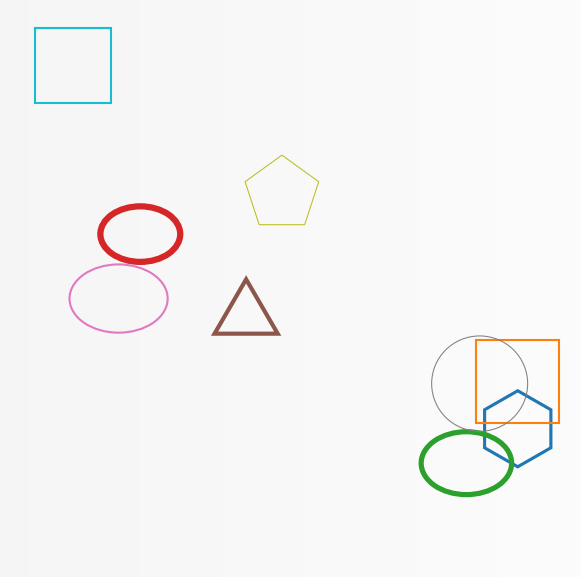[{"shape": "hexagon", "thickness": 1.5, "radius": 0.33, "center": [0.891, 0.257]}, {"shape": "square", "thickness": 1, "radius": 0.36, "center": [0.89, 0.339]}, {"shape": "oval", "thickness": 2.5, "radius": 0.39, "center": [0.802, 0.197]}, {"shape": "oval", "thickness": 3, "radius": 0.34, "center": [0.241, 0.594]}, {"shape": "triangle", "thickness": 2, "radius": 0.31, "center": [0.423, 0.453]}, {"shape": "oval", "thickness": 1, "radius": 0.42, "center": [0.204, 0.482]}, {"shape": "circle", "thickness": 0.5, "radius": 0.41, "center": [0.825, 0.335]}, {"shape": "pentagon", "thickness": 0.5, "radius": 0.33, "center": [0.485, 0.664]}, {"shape": "square", "thickness": 1, "radius": 0.33, "center": [0.125, 0.886]}]